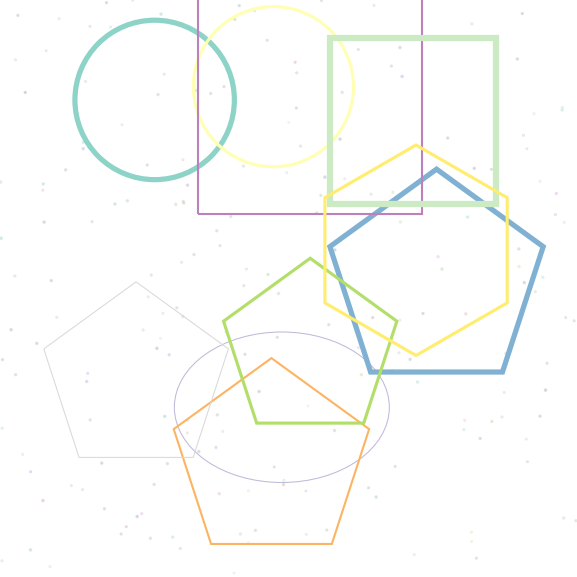[{"shape": "circle", "thickness": 2.5, "radius": 0.69, "center": [0.268, 0.826]}, {"shape": "circle", "thickness": 1.5, "radius": 0.69, "center": [0.473, 0.849]}, {"shape": "oval", "thickness": 0.5, "radius": 0.93, "center": [0.488, 0.294]}, {"shape": "pentagon", "thickness": 2.5, "radius": 0.97, "center": [0.756, 0.512]}, {"shape": "pentagon", "thickness": 1, "radius": 0.89, "center": [0.47, 0.201]}, {"shape": "pentagon", "thickness": 1.5, "radius": 0.79, "center": [0.537, 0.394]}, {"shape": "pentagon", "thickness": 0.5, "radius": 0.84, "center": [0.236, 0.343]}, {"shape": "square", "thickness": 1, "radius": 0.97, "center": [0.537, 0.823]}, {"shape": "square", "thickness": 3, "radius": 0.72, "center": [0.715, 0.79]}, {"shape": "hexagon", "thickness": 1.5, "radius": 0.91, "center": [0.72, 0.566]}]